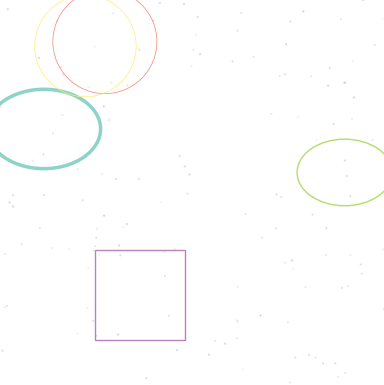[{"shape": "oval", "thickness": 2.5, "radius": 0.74, "center": [0.114, 0.665]}, {"shape": "circle", "thickness": 0.5, "radius": 0.68, "center": [0.272, 0.892]}, {"shape": "oval", "thickness": 1, "radius": 0.62, "center": [0.895, 0.552]}, {"shape": "square", "thickness": 1, "radius": 0.58, "center": [0.364, 0.234]}, {"shape": "circle", "thickness": 0.5, "radius": 0.66, "center": [0.222, 0.88]}]